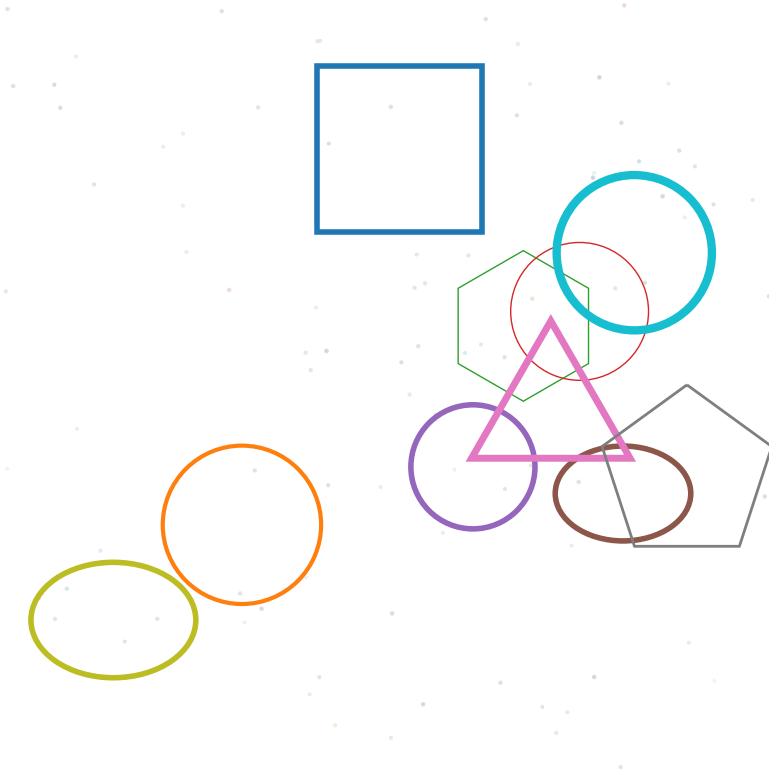[{"shape": "square", "thickness": 2, "radius": 0.54, "center": [0.519, 0.807]}, {"shape": "circle", "thickness": 1.5, "radius": 0.51, "center": [0.314, 0.318]}, {"shape": "hexagon", "thickness": 0.5, "radius": 0.49, "center": [0.68, 0.577]}, {"shape": "circle", "thickness": 0.5, "radius": 0.45, "center": [0.753, 0.596]}, {"shape": "circle", "thickness": 2, "radius": 0.4, "center": [0.614, 0.394]}, {"shape": "oval", "thickness": 2, "radius": 0.44, "center": [0.809, 0.359]}, {"shape": "triangle", "thickness": 2.5, "radius": 0.59, "center": [0.715, 0.464]}, {"shape": "pentagon", "thickness": 1, "radius": 0.58, "center": [0.892, 0.384]}, {"shape": "oval", "thickness": 2, "radius": 0.54, "center": [0.147, 0.195]}, {"shape": "circle", "thickness": 3, "radius": 0.5, "center": [0.824, 0.672]}]